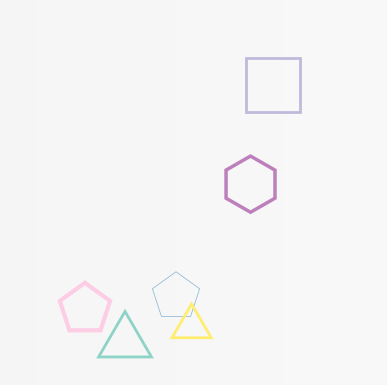[{"shape": "triangle", "thickness": 2, "radius": 0.39, "center": [0.323, 0.112]}, {"shape": "square", "thickness": 2, "radius": 0.35, "center": [0.705, 0.779]}, {"shape": "pentagon", "thickness": 0.5, "radius": 0.32, "center": [0.454, 0.23]}, {"shape": "pentagon", "thickness": 3, "radius": 0.34, "center": [0.219, 0.197]}, {"shape": "hexagon", "thickness": 2.5, "radius": 0.36, "center": [0.647, 0.522]}, {"shape": "triangle", "thickness": 2, "radius": 0.29, "center": [0.494, 0.152]}]